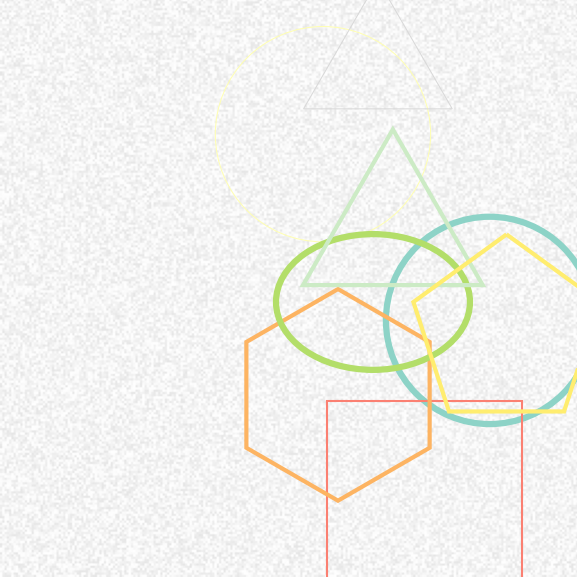[{"shape": "circle", "thickness": 3, "radius": 0.9, "center": [0.848, 0.444]}, {"shape": "circle", "thickness": 0.5, "radius": 0.93, "center": [0.559, 0.767]}, {"shape": "square", "thickness": 1, "radius": 0.84, "center": [0.735, 0.137]}, {"shape": "hexagon", "thickness": 2, "radius": 0.92, "center": [0.585, 0.315]}, {"shape": "oval", "thickness": 3, "radius": 0.84, "center": [0.646, 0.476]}, {"shape": "triangle", "thickness": 0.5, "radius": 0.74, "center": [0.654, 0.885]}, {"shape": "triangle", "thickness": 2, "radius": 0.9, "center": [0.68, 0.595]}, {"shape": "pentagon", "thickness": 2, "radius": 0.85, "center": [0.877, 0.424]}]